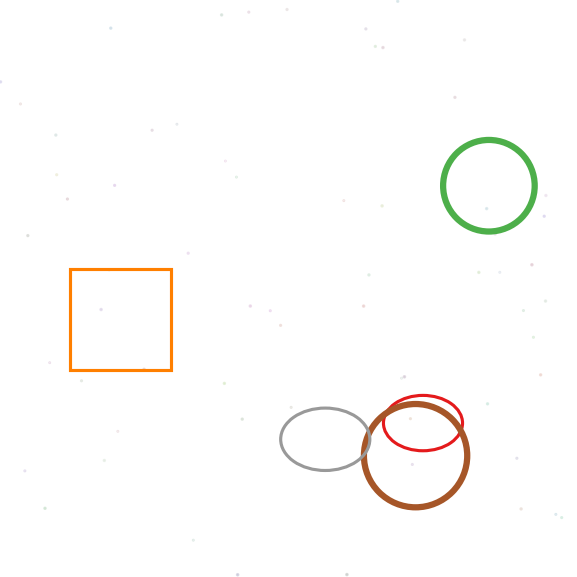[{"shape": "oval", "thickness": 1.5, "radius": 0.34, "center": [0.732, 0.267]}, {"shape": "circle", "thickness": 3, "radius": 0.4, "center": [0.847, 0.678]}, {"shape": "square", "thickness": 1.5, "radius": 0.44, "center": [0.209, 0.446]}, {"shape": "circle", "thickness": 3, "radius": 0.45, "center": [0.72, 0.21]}, {"shape": "oval", "thickness": 1.5, "radius": 0.39, "center": [0.563, 0.238]}]